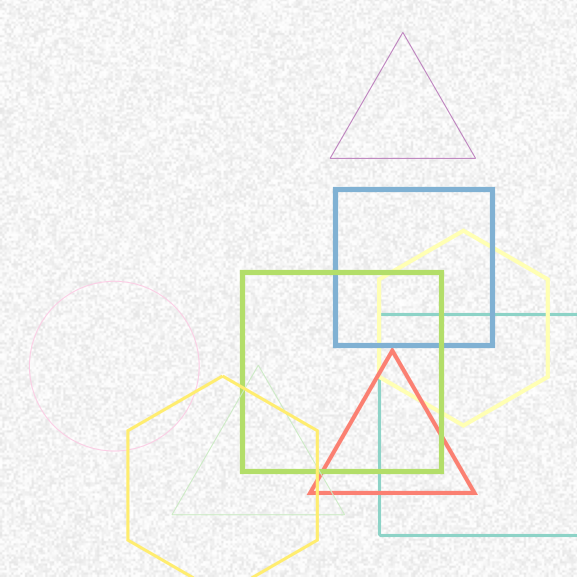[{"shape": "square", "thickness": 1.5, "radius": 0.96, "center": [0.847, 0.263]}, {"shape": "hexagon", "thickness": 2, "radius": 0.84, "center": [0.803, 0.431]}, {"shape": "triangle", "thickness": 2, "radius": 0.82, "center": [0.679, 0.228]}, {"shape": "square", "thickness": 2.5, "radius": 0.68, "center": [0.716, 0.537]}, {"shape": "square", "thickness": 2.5, "radius": 0.86, "center": [0.591, 0.356]}, {"shape": "circle", "thickness": 0.5, "radius": 0.73, "center": [0.198, 0.365]}, {"shape": "triangle", "thickness": 0.5, "radius": 0.73, "center": [0.698, 0.798]}, {"shape": "triangle", "thickness": 0.5, "radius": 0.86, "center": [0.447, 0.194]}, {"shape": "hexagon", "thickness": 1.5, "radius": 0.95, "center": [0.385, 0.159]}]